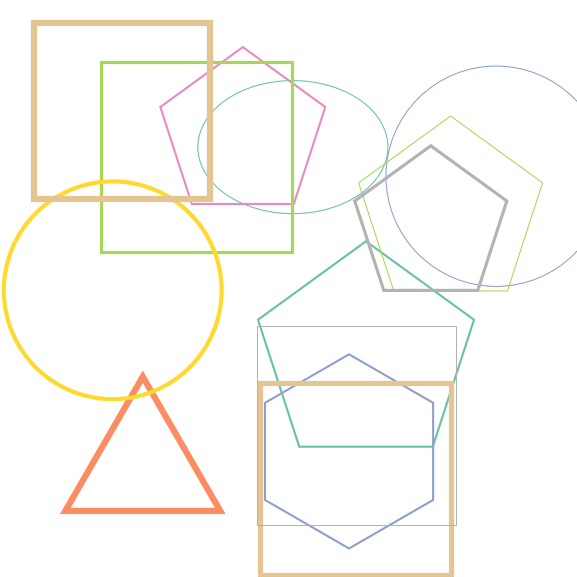[{"shape": "pentagon", "thickness": 1, "radius": 0.98, "center": [0.634, 0.385]}, {"shape": "oval", "thickness": 0.5, "radius": 0.82, "center": [0.507, 0.744]}, {"shape": "triangle", "thickness": 3, "radius": 0.77, "center": [0.247, 0.192]}, {"shape": "circle", "thickness": 0.5, "radius": 0.95, "center": [0.859, 0.694]}, {"shape": "hexagon", "thickness": 1, "radius": 0.84, "center": [0.604, 0.217]}, {"shape": "pentagon", "thickness": 1, "radius": 0.75, "center": [0.42, 0.767]}, {"shape": "pentagon", "thickness": 0.5, "radius": 0.84, "center": [0.78, 0.631]}, {"shape": "square", "thickness": 1.5, "radius": 0.83, "center": [0.34, 0.727]}, {"shape": "circle", "thickness": 2, "radius": 0.94, "center": [0.195, 0.496]}, {"shape": "square", "thickness": 2.5, "radius": 0.83, "center": [0.616, 0.17]}, {"shape": "square", "thickness": 3, "radius": 0.76, "center": [0.212, 0.807]}, {"shape": "pentagon", "thickness": 1.5, "radius": 0.69, "center": [0.746, 0.608]}, {"shape": "square", "thickness": 0.5, "radius": 0.86, "center": [0.617, 0.263]}]